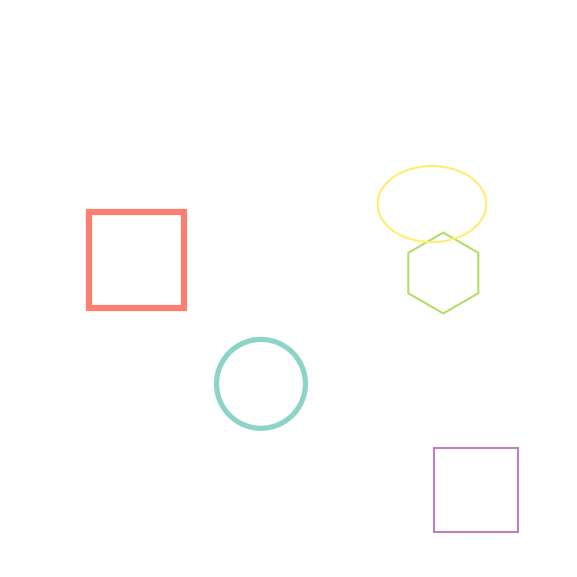[{"shape": "circle", "thickness": 2.5, "radius": 0.38, "center": [0.452, 0.334]}, {"shape": "square", "thickness": 3, "radius": 0.41, "center": [0.236, 0.549]}, {"shape": "hexagon", "thickness": 1, "radius": 0.35, "center": [0.768, 0.526]}, {"shape": "square", "thickness": 1, "radius": 0.36, "center": [0.824, 0.15]}, {"shape": "oval", "thickness": 1, "radius": 0.47, "center": [0.748, 0.646]}]